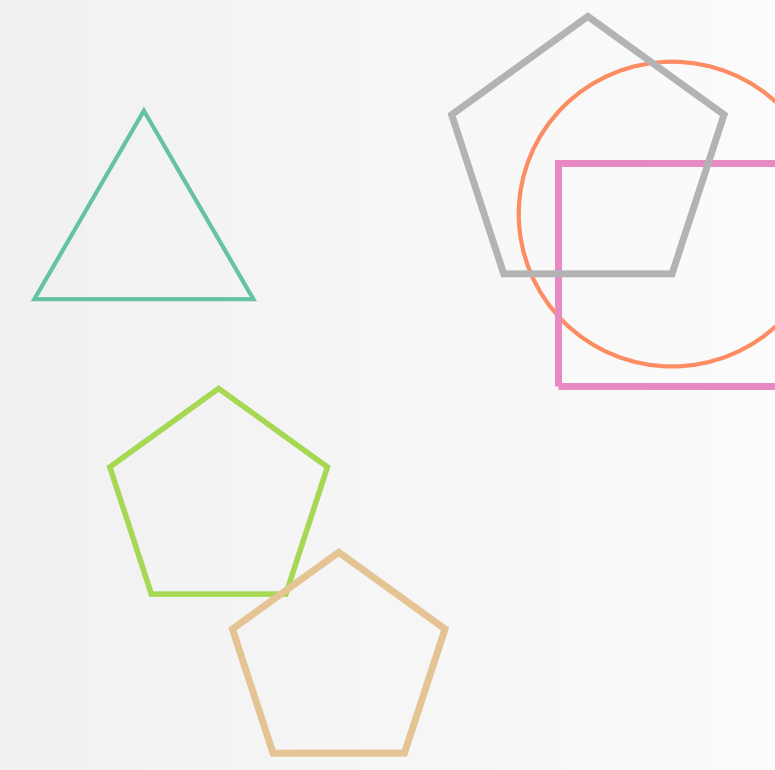[{"shape": "triangle", "thickness": 1.5, "radius": 0.82, "center": [0.186, 0.693]}, {"shape": "circle", "thickness": 1.5, "radius": 0.99, "center": [0.867, 0.722]}, {"shape": "square", "thickness": 2.5, "radius": 0.73, "center": [0.866, 0.644]}, {"shape": "pentagon", "thickness": 2, "radius": 0.74, "center": [0.282, 0.348]}, {"shape": "pentagon", "thickness": 2.5, "radius": 0.72, "center": [0.437, 0.139]}, {"shape": "pentagon", "thickness": 2.5, "radius": 0.92, "center": [0.759, 0.794]}]